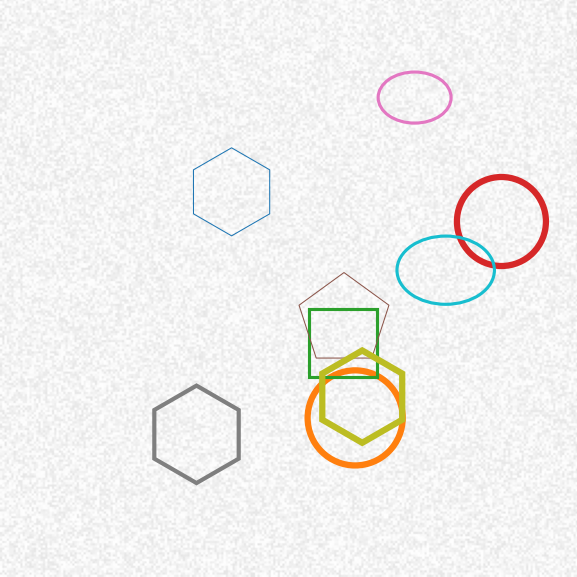[{"shape": "hexagon", "thickness": 0.5, "radius": 0.38, "center": [0.401, 0.667]}, {"shape": "circle", "thickness": 3, "radius": 0.41, "center": [0.615, 0.275]}, {"shape": "square", "thickness": 1.5, "radius": 0.3, "center": [0.594, 0.405]}, {"shape": "circle", "thickness": 3, "radius": 0.39, "center": [0.868, 0.616]}, {"shape": "pentagon", "thickness": 0.5, "radius": 0.41, "center": [0.596, 0.445]}, {"shape": "oval", "thickness": 1.5, "radius": 0.32, "center": [0.718, 0.83]}, {"shape": "hexagon", "thickness": 2, "radius": 0.42, "center": [0.34, 0.247]}, {"shape": "hexagon", "thickness": 3, "radius": 0.4, "center": [0.627, 0.312]}, {"shape": "oval", "thickness": 1.5, "radius": 0.42, "center": [0.772, 0.531]}]